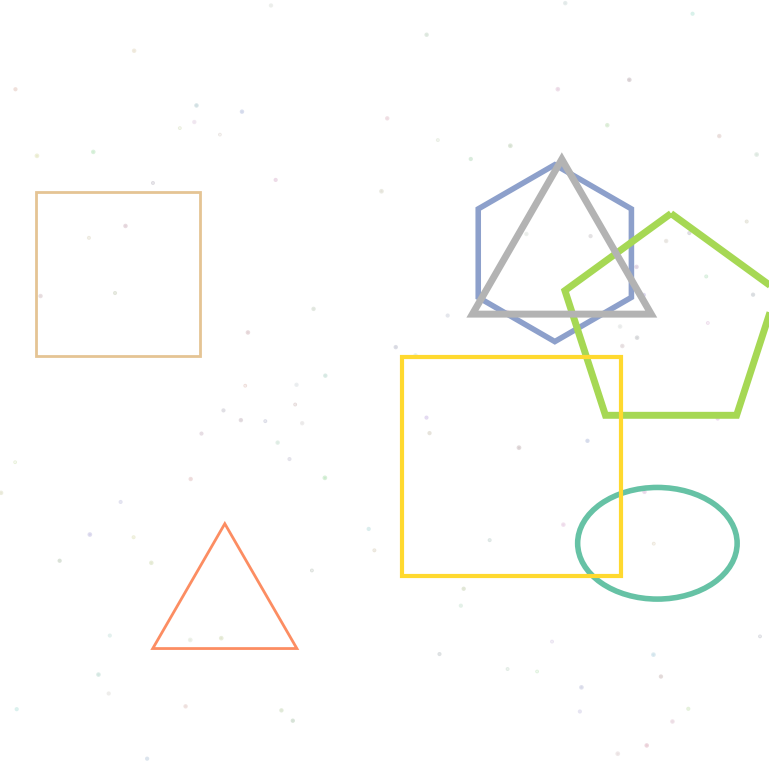[{"shape": "oval", "thickness": 2, "radius": 0.52, "center": [0.854, 0.294]}, {"shape": "triangle", "thickness": 1, "radius": 0.54, "center": [0.292, 0.212]}, {"shape": "hexagon", "thickness": 2, "radius": 0.57, "center": [0.721, 0.671]}, {"shape": "pentagon", "thickness": 2.5, "radius": 0.72, "center": [0.871, 0.578]}, {"shape": "square", "thickness": 1.5, "radius": 0.71, "center": [0.664, 0.394]}, {"shape": "square", "thickness": 1, "radius": 0.53, "center": [0.153, 0.644]}, {"shape": "triangle", "thickness": 2.5, "radius": 0.67, "center": [0.73, 0.659]}]